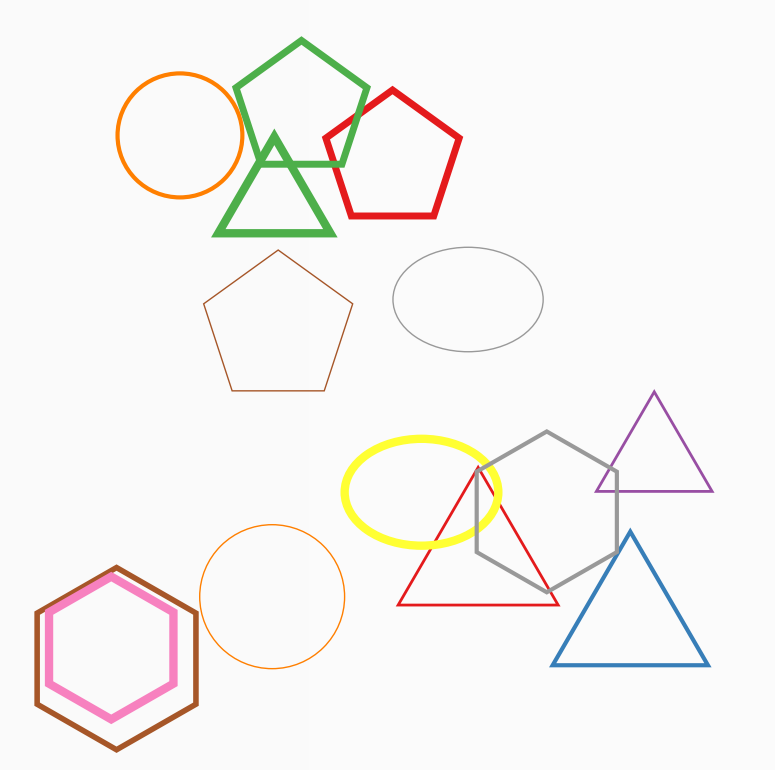[{"shape": "triangle", "thickness": 1, "radius": 0.6, "center": [0.617, 0.274]}, {"shape": "pentagon", "thickness": 2.5, "radius": 0.45, "center": [0.506, 0.793]}, {"shape": "triangle", "thickness": 1.5, "radius": 0.58, "center": [0.813, 0.194]}, {"shape": "triangle", "thickness": 3, "radius": 0.42, "center": [0.354, 0.739]}, {"shape": "pentagon", "thickness": 2.5, "radius": 0.44, "center": [0.389, 0.859]}, {"shape": "triangle", "thickness": 1, "radius": 0.43, "center": [0.844, 0.405]}, {"shape": "circle", "thickness": 1.5, "radius": 0.4, "center": [0.232, 0.824]}, {"shape": "circle", "thickness": 0.5, "radius": 0.47, "center": [0.351, 0.225]}, {"shape": "oval", "thickness": 3, "radius": 0.5, "center": [0.544, 0.361]}, {"shape": "pentagon", "thickness": 0.5, "radius": 0.51, "center": [0.359, 0.574]}, {"shape": "hexagon", "thickness": 2, "radius": 0.59, "center": [0.15, 0.145]}, {"shape": "hexagon", "thickness": 3, "radius": 0.46, "center": [0.144, 0.158]}, {"shape": "oval", "thickness": 0.5, "radius": 0.48, "center": [0.604, 0.611]}, {"shape": "hexagon", "thickness": 1.5, "radius": 0.52, "center": [0.706, 0.335]}]